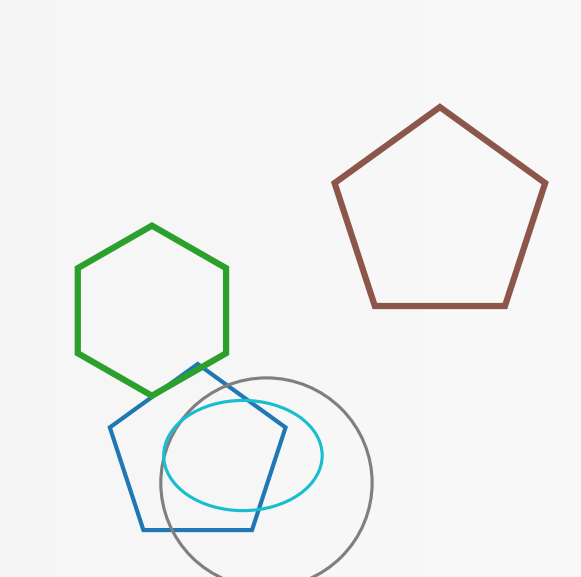[{"shape": "pentagon", "thickness": 2, "radius": 0.79, "center": [0.34, 0.21]}, {"shape": "hexagon", "thickness": 3, "radius": 0.74, "center": [0.261, 0.461]}, {"shape": "pentagon", "thickness": 3, "radius": 0.95, "center": [0.757, 0.623]}, {"shape": "circle", "thickness": 1.5, "radius": 0.91, "center": [0.458, 0.163]}, {"shape": "oval", "thickness": 1.5, "radius": 0.68, "center": [0.418, 0.21]}]